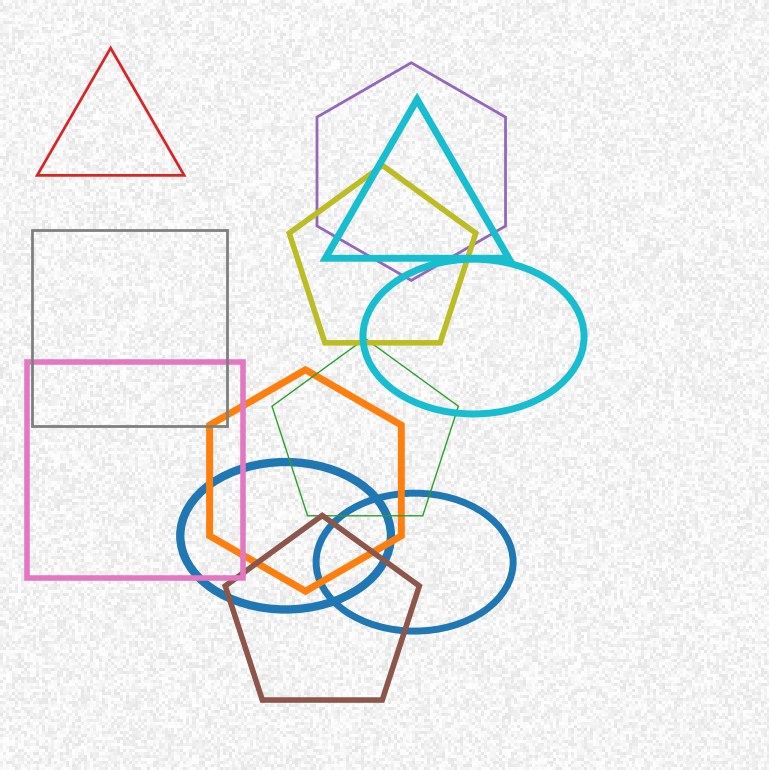[{"shape": "oval", "thickness": 3, "radius": 0.68, "center": [0.371, 0.304]}, {"shape": "oval", "thickness": 2.5, "radius": 0.64, "center": [0.538, 0.27]}, {"shape": "hexagon", "thickness": 2.5, "radius": 0.72, "center": [0.397, 0.376]}, {"shape": "pentagon", "thickness": 0.5, "radius": 0.64, "center": [0.474, 0.433]}, {"shape": "triangle", "thickness": 1, "radius": 0.55, "center": [0.144, 0.827]}, {"shape": "hexagon", "thickness": 1, "radius": 0.71, "center": [0.534, 0.777]}, {"shape": "pentagon", "thickness": 2, "radius": 0.66, "center": [0.419, 0.198]}, {"shape": "square", "thickness": 2, "radius": 0.7, "center": [0.175, 0.389]}, {"shape": "square", "thickness": 1, "radius": 0.63, "center": [0.168, 0.574]}, {"shape": "pentagon", "thickness": 2, "radius": 0.64, "center": [0.497, 0.658]}, {"shape": "oval", "thickness": 2.5, "radius": 0.72, "center": [0.615, 0.563]}, {"shape": "triangle", "thickness": 2.5, "radius": 0.69, "center": [0.542, 0.733]}]